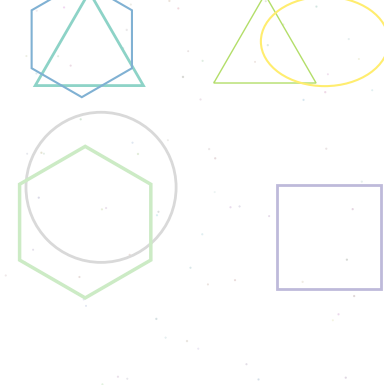[{"shape": "triangle", "thickness": 2, "radius": 0.81, "center": [0.232, 0.859]}, {"shape": "square", "thickness": 2, "radius": 0.68, "center": [0.854, 0.384]}, {"shape": "hexagon", "thickness": 1.5, "radius": 0.75, "center": [0.212, 0.898]}, {"shape": "triangle", "thickness": 1, "radius": 0.77, "center": [0.688, 0.861]}, {"shape": "circle", "thickness": 2, "radius": 0.97, "center": [0.262, 0.513]}, {"shape": "hexagon", "thickness": 2.5, "radius": 0.98, "center": [0.221, 0.423]}, {"shape": "oval", "thickness": 1.5, "radius": 0.83, "center": [0.844, 0.892]}]